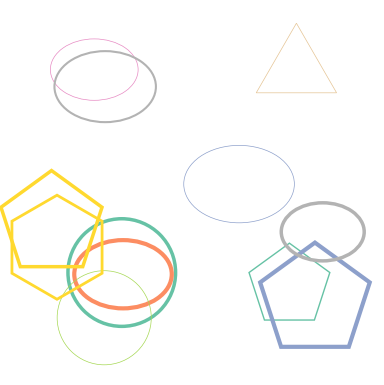[{"shape": "circle", "thickness": 2.5, "radius": 0.7, "center": [0.316, 0.292]}, {"shape": "pentagon", "thickness": 1, "radius": 0.55, "center": [0.752, 0.258]}, {"shape": "oval", "thickness": 3, "radius": 0.63, "center": [0.32, 0.288]}, {"shape": "oval", "thickness": 0.5, "radius": 0.72, "center": [0.621, 0.522]}, {"shape": "pentagon", "thickness": 3, "radius": 0.75, "center": [0.818, 0.22]}, {"shape": "oval", "thickness": 0.5, "radius": 0.57, "center": [0.245, 0.819]}, {"shape": "circle", "thickness": 0.5, "radius": 0.61, "center": [0.271, 0.175]}, {"shape": "hexagon", "thickness": 2, "radius": 0.68, "center": [0.148, 0.358]}, {"shape": "pentagon", "thickness": 2.5, "radius": 0.69, "center": [0.134, 0.419]}, {"shape": "triangle", "thickness": 0.5, "radius": 0.6, "center": [0.77, 0.819]}, {"shape": "oval", "thickness": 2.5, "radius": 0.54, "center": [0.838, 0.398]}, {"shape": "oval", "thickness": 1.5, "radius": 0.66, "center": [0.273, 0.775]}]